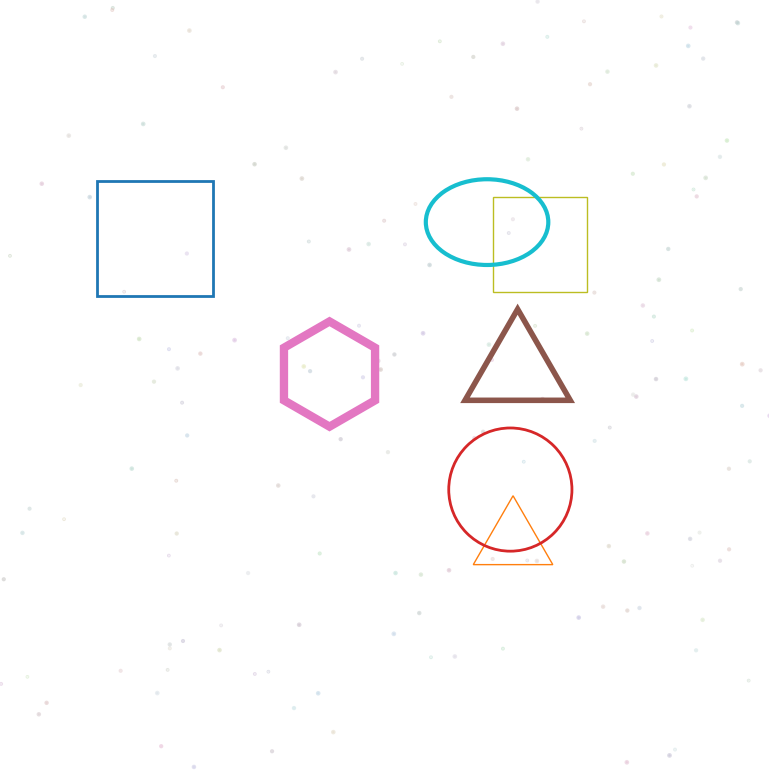[{"shape": "square", "thickness": 1, "radius": 0.38, "center": [0.201, 0.69]}, {"shape": "triangle", "thickness": 0.5, "radius": 0.3, "center": [0.666, 0.297]}, {"shape": "circle", "thickness": 1, "radius": 0.4, "center": [0.663, 0.364]}, {"shape": "triangle", "thickness": 2, "radius": 0.39, "center": [0.672, 0.52]}, {"shape": "hexagon", "thickness": 3, "radius": 0.34, "center": [0.428, 0.514]}, {"shape": "square", "thickness": 0.5, "radius": 0.31, "center": [0.701, 0.683]}, {"shape": "oval", "thickness": 1.5, "radius": 0.4, "center": [0.633, 0.712]}]